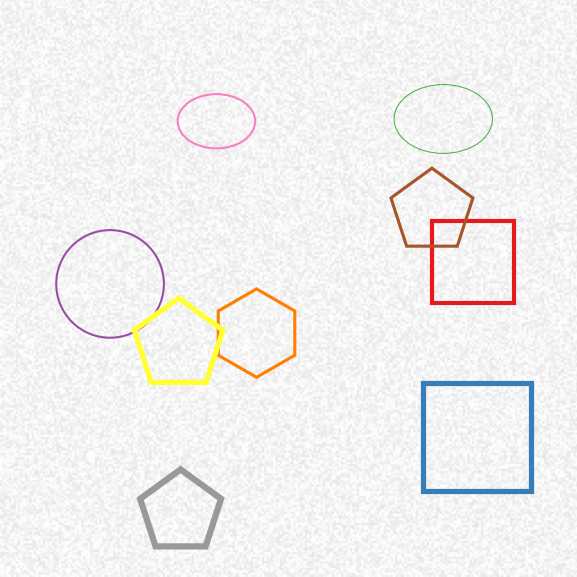[{"shape": "square", "thickness": 2, "radius": 0.35, "center": [0.819, 0.546]}, {"shape": "square", "thickness": 2.5, "radius": 0.47, "center": [0.826, 0.242]}, {"shape": "oval", "thickness": 0.5, "radius": 0.43, "center": [0.768, 0.793]}, {"shape": "circle", "thickness": 1, "radius": 0.47, "center": [0.191, 0.507]}, {"shape": "hexagon", "thickness": 1.5, "radius": 0.38, "center": [0.444, 0.422]}, {"shape": "pentagon", "thickness": 2.5, "radius": 0.4, "center": [0.309, 0.402]}, {"shape": "pentagon", "thickness": 1.5, "radius": 0.37, "center": [0.748, 0.633]}, {"shape": "oval", "thickness": 1, "radius": 0.34, "center": [0.375, 0.789]}, {"shape": "pentagon", "thickness": 3, "radius": 0.37, "center": [0.313, 0.113]}]